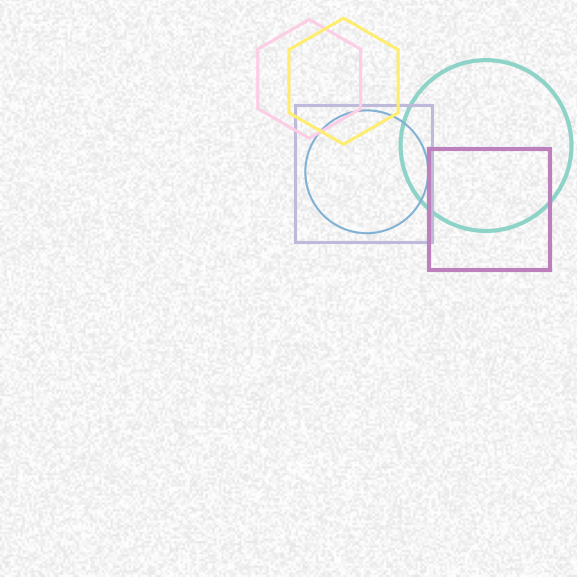[{"shape": "circle", "thickness": 2, "radius": 0.74, "center": [0.842, 0.747]}, {"shape": "square", "thickness": 1.5, "radius": 0.59, "center": [0.63, 0.698]}, {"shape": "circle", "thickness": 1, "radius": 0.53, "center": [0.635, 0.702]}, {"shape": "hexagon", "thickness": 1.5, "radius": 0.51, "center": [0.535, 0.862]}, {"shape": "square", "thickness": 2, "radius": 0.52, "center": [0.847, 0.636]}, {"shape": "hexagon", "thickness": 1.5, "radius": 0.55, "center": [0.595, 0.858]}]